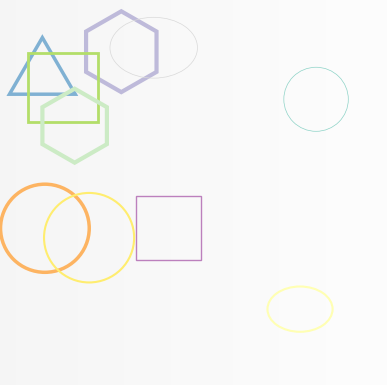[{"shape": "circle", "thickness": 0.5, "radius": 0.42, "center": [0.816, 0.742]}, {"shape": "oval", "thickness": 1.5, "radius": 0.42, "center": [0.774, 0.197]}, {"shape": "hexagon", "thickness": 3, "radius": 0.52, "center": [0.313, 0.866]}, {"shape": "triangle", "thickness": 2.5, "radius": 0.49, "center": [0.109, 0.804]}, {"shape": "circle", "thickness": 2.5, "radius": 0.57, "center": [0.116, 0.407]}, {"shape": "square", "thickness": 2, "radius": 0.45, "center": [0.162, 0.772]}, {"shape": "oval", "thickness": 0.5, "radius": 0.56, "center": [0.397, 0.876]}, {"shape": "square", "thickness": 1, "radius": 0.42, "center": [0.434, 0.408]}, {"shape": "hexagon", "thickness": 3, "radius": 0.48, "center": [0.193, 0.674]}, {"shape": "circle", "thickness": 1.5, "radius": 0.58, "center": [0.23, 0.383]}]